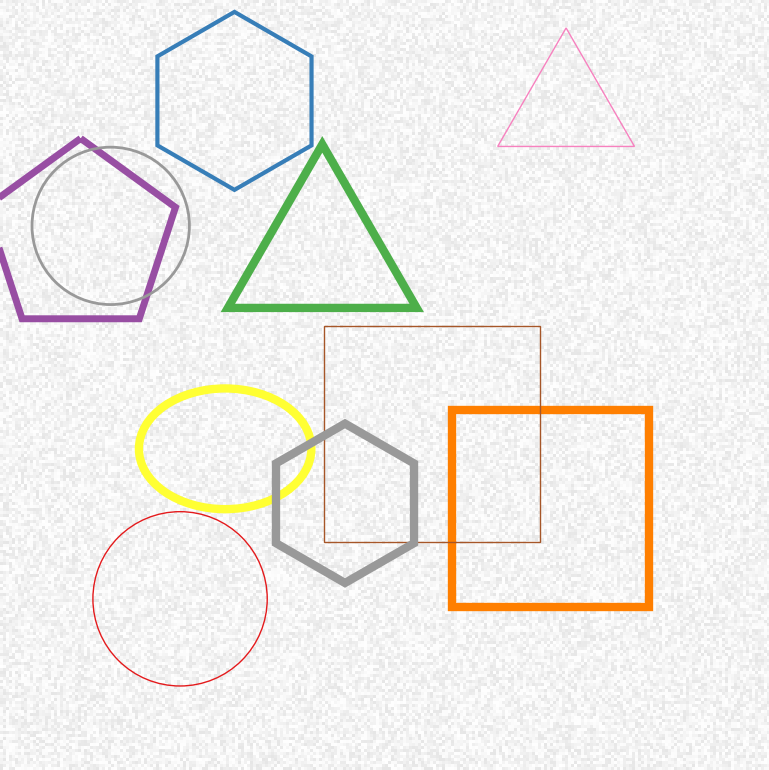[{"shape": "circle", "thickness": 0.5, "radius": 0.57, "center": [0.234, 0.222]}, {"shape": "hexagon", "thickness": 1.5, "radius": 0.58, "center": [0.305, 0.869]}, {"shape": "triangle", "thickness": 3, "radius": 0.71, "center": [0.419, 0.671]}, {"shape": "pentagon", "thickness": 2.5, "radius": 0.65, "center": [0.105, 0.691]}, {"shape": "square", "thickness": 3, "radius": 0.64, "center": [0.715, 0.34]}, {"shape": "oval", "thickness": 3, "radius": 0.56, "center": [0.292, 0.417]}, {"shape": "square", "thickness": 0.5, "radius": 0.7, "center": [0.561, 0.436]}, {"shape": "triangle", "thickness": 0.5, "radius": 0.51, "center": [0.735, 0.861]}, {"shape": "circle", "thickness": 1, "radius": 0.51, "center": [0.144, 0.707]}, {"shape": "hexagon", "thickness": 3, "radius": 0.52, "center": [0.448, 0.346]}]